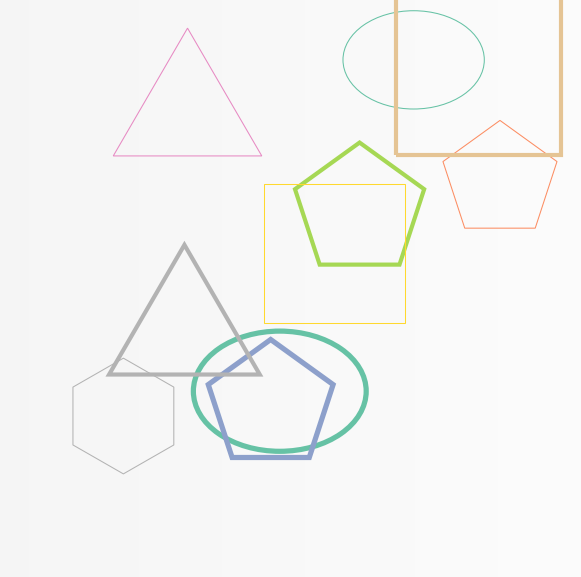[{"shape": "oval", "thickness": 2.5, "radius": 0.74, "center": [0.481, 0.322]}, {"shape": "oval", "thickness": 0.5, "radius": 0.61, "center": [0.712, 0.895]}, {"shape": "pentagon", "thickness": 0.5, "radius": 0.52, "center": [0.86, 0.687]}, {"shape": "pentagon", "thickness": 2.5, "radius": 0.56, "center": [0.466, 0.298]}, {"shape": "triangle", "thickness": 0.5, "radius": 0.74, "center": [0.323, 0.803]}, {"shape": "pentagon", "thickness": 2, "radius": 0.58, "center": [0.619, 0.635]}, {"shape": "square", "thickness": 0.5, "radius": 0.6, "center": [0.575, 0.56]}, {"shape": "square", "thickness": 2, "radius": 0.71, "center": [0.823, 0.873]}, {"shape": "triangle", "thickness": 2, "radius": 0.75, "center": [0.317, 0.425]}, {"shape": "hexagon", "thickness": 0.5, "radius": 0.5, "center": [0.212, 0.279]}]